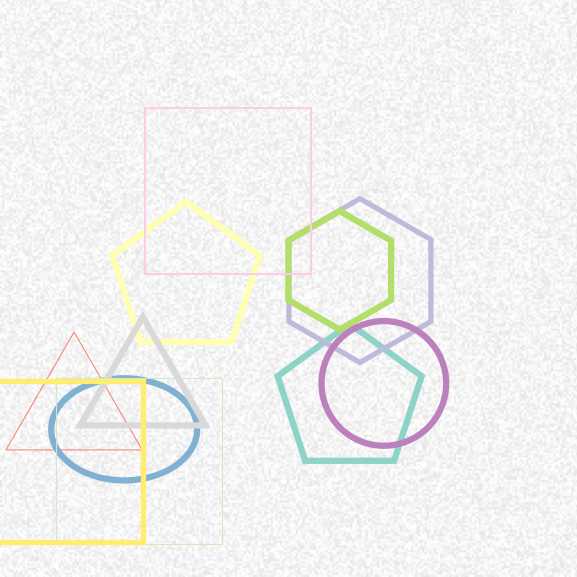[{"shape": "pentagon", "thickness": 3, "radius": 0.66, "center": [0.605, 0.307]}, {"shape": "pentagon", "thickness": 3, "radius": 0.67, "center": [0.322, 0.516]}, {"shape": "hexagon", "thickness": 2.5, "radius": 0.71, "center": [0.623, 0.513]}, {"shape": "triangle", "thickness": 0.5, "radius": 0.68, "center": [0.128, 0.288]}, {"shape": "oval", "thickness": 3, "radius": 0.63, "center": [0.215, 0.256]}, {"shape": "hexagon", "thickness": 3, "radius": 0.51, "center": [0.588, 0.531]}, {"shape": "square", "thickness": 1, "radius": 0.72, "center": [0.395, 0.668]}, {"shape": "triangle", "thickness": 3, "radius": 0.63, "center": [0.247, 0.325]}, {"shape": "circle", "thickness": 3, "radius": 0.54, "center": [0.665, 0.335]}, {"shape": "square", "thickness": 0.5, "radius": 0.72, "center": [0.241, 0.202]}, {"shape": "square", "thickness": 2.5, "radius": 0.7, "center": [0.108, 0.2]}]